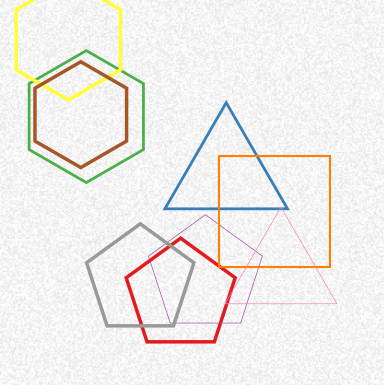[{"shape": "pentagon", "thickness": 2.5, "radius": 0.74, "center": [0.469, 0.233]}, {"shape": "triangle", "thickness": 2, "radius": 0.92, "center": [0.588, 0.55]}, {"shape": "hexagon", "thickness": 2, "radius": 0.86, "center": [0.224, 0.697]}, {"shape": "pentagon", "thickness": 0.5, "radius": 0.78, "center": [0.533, 0.287]}, {"shape": "square", "thickness": 1.5, "radius": 0.72, "center": [0.713, 0.451]}, {"shape": "hexagon", "thickness": 2.5, "radius": 0.78, "center": [0.178, 0.897]}, {"shape": "hexagon", "thickness": 2.5, "radius": 0.69, "center": [0.21, 0.702]}, {"shape": "triangle", "thickness": 0.5, "radius": 0.84, "center": [0.73, 0.295]}, {"shape": "pentagon", "thickness": 2.5, "radius": 0.73, "center": [0.364, 0.272]}]